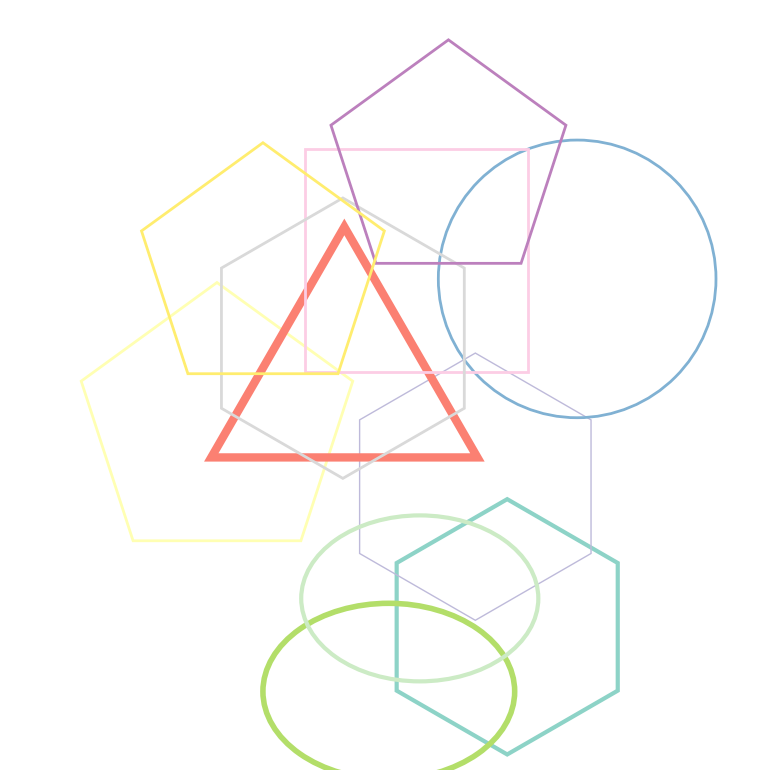[{"shape": "hexagon", "thickness": 1.5, "radius": 0.83, "center": [0.659, 0.186]}, {"shape": "pentagon", "thickness": 1, "radius": 0.93, "center": [0.282, 0.448]}, {"shape": "hexagon", "thickness": 0.5, "radius": 0.87, "center": [0.617, 0.368]}, {"shape": "triangle", "thickness": 3, "radius": 1.0, "center": [0.447, 0.506]}, {"shape": "circle", "thickness": 1, "radius": 0.9, "center": [0.75, 0.638]}, {"shape": "oval", "thickness": 2, "radius": 0.82, "center": [0.505, 0.102]}, {"shape": "square", "thickness": 1, "radius": 0.72, "center": [0.541, 0.662]}, {"shape": "hexagon", "thickness": 1, "radius": 0.91, "center": [0.445, 0.561]}, {"shape": "pentagon", "thickness": 1, "radius": 0.8, "center": [0.582, 0.788]}, {"shape": "oval", "thickness": 1.5, "radius": 0.77, "center": [0.545, 0.223]}, {"shape": "pentagon", "thickness": 1, "radius": 0.83, "center": [0.341, 0.649]}]